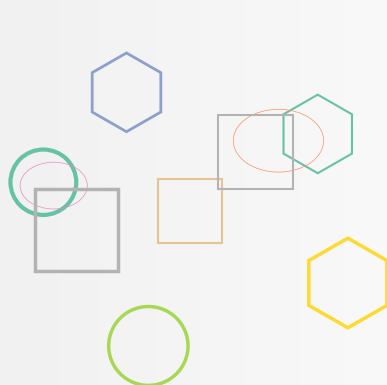[{"shape": "circle", "thickness": 3, "radius": 0.42, "center": [0.112, 0.527]}, {"shape": "hexagon", "thickness": 1.5, "radius": 0.51, "center": [0.82, 0.652]}, {"shape": "oval", "thickness": 0.5, "radius": 0.58, "center": [0.719, 0.635]}, {"shape": "hexagon", "thickness": 2, "radius": 0.51, "center": [0.326, 0.76]}, {"shape": "oval", "thickness": 0.5, "radius": 0.43, "center": [0.139, 0.518]}, {"shape": "circle", "thickness": 2.5, "radius": 0.51, "center": [0.383, 0.101]}, {"shape": "hexagon", "thickness": 2.5, "radius": 0.58, "center": [0.898, 0.265]}, {"shape": "square", "thickness": 1.5, "radius": 0.42, "center": [0.49, 0.453]}, {"shape": "square", "thickness": 2.5, "radius": 0.53, "center": [0.197, 0.401]}, {"shape": "square", "thickness": 1.5, "radius": 0.48, "center": [0.659, 0.606]}]